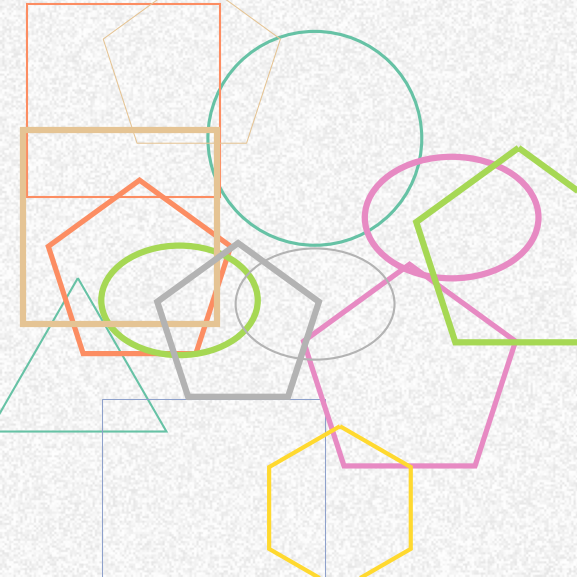[{"shape": "circle", "thickness": 1.5, "radius": 0.93, "center": [0.545, 0.76]}, {"shape": "triangle", "thickness": 1, "radius": 0.89, "center": [0.135, 0.34]}, {"shape": "pentagon", "thickness": 2.5, "radius": 0.83, "center": [0.242, 0.521]}, {"shape": "square", "thickness": 1, "radius": 0.83, "center": [0.214, 0.825]}, {"shape": "square", "thickness": 0.5, "radius": 0.97, "center": [0.37, 0.115]}, {"shape": "oval", "thickness": 3, "radius": 0.75, "center": [0.782, 0.622]}, {"shape": "pentagon", "thickness": 2.5, "radius": 0.97, "center": [0.709, 0.348]}, {"shape": "oval", "thickness": 3, "radius": 0.68, "center": [0.311, 0.479]}, {"shape": "pentagon", "thickness": 3, "radius": 0.93, "center": [0.898, 0.557]}, {"shape": "hexagon", "thickness": 2, "radius": 0.71, "center": [0.589, 0.12]}, {"shape": "square", "thickness": 3, "radius": 0.84, "center": [0.208, 0.606]}, {"shape": "pentagon", "thickness": 0.5, "radius": 0.81, "center": [0.332, 0.882]}, {"shape": "pentagon", "thickness": 3, "radius": 0.74, "center": [0.412, 0.431]}, {"shape": "oval", "thickness": 1, "radius": 0.69, "center": [0.546, 0.473]}]